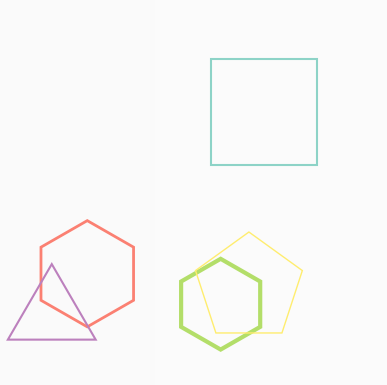[{"shape": "square", "thickness": 1.5, "radius": 0.68, "center": [0.68, 0.709]}, {"shape": "hexagon", "thickness": 2, "radius": 0.69, "center": [0.225, 0.289]}, {"shape": "hexagon", "thickness": 3, "radius": 0.59, "center": [0.569, 0.21]}, {"shape": "triangle", "thickness": 1.5, "radius": 0.65, "center": [0.134, 0.183]}, {"shape": "pentagon", "thickness": 1, "radius": 0.72, "center": [0.642, 0.252]}]